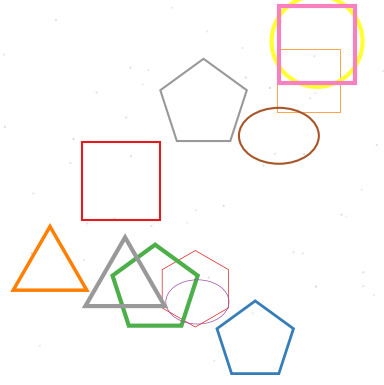[{"shape": "square", "thickness": 1.5, "radius": 0.51, "center": [0.313, 0.531]}, {"shape": "hexagon", "thickness": 0.5, "radius": 0.5, "center": [0.507, 0.25]}, {"shape": "pentagon", "thickness": 2, "radius": 0.52, "center": [0.663, 0.114]}, {"shape": "pentagon", "thickness": 3, "radius": 0.58, "center": [0.403, 0.248]}, {"shape": "oval", "thickness": 0.5, "radius": 0.41, "center": [0.513, 0.216]}, {"shape": "triangle", "thickness": 2.5, "radius": 0.55, "center": [0.13, 0.301]}, {"shape": "square", "thickness": 0.5, "radius": 0.41, "center": [0.802, 0.791]}, {"shape": "circle", "thickness": 3, "radius": 0.59, "center": [0.824, 0.893]}, {"shape": "oval", "thickness": 1.5, "radius": 0.52, "center": [0.724, 0.647]}, {"shape": "square", "thickness": 3, "radius": 0.5, "center": [0.824, 0.884]}, {"shape": "pentagon", "thickness": 1.5, "radius": 0.59, "center": [0.529, 0.729]}, {"shape": "triangle", "thickness": 3, "radius": 0.6, "center": [0.325, 0.265]}]